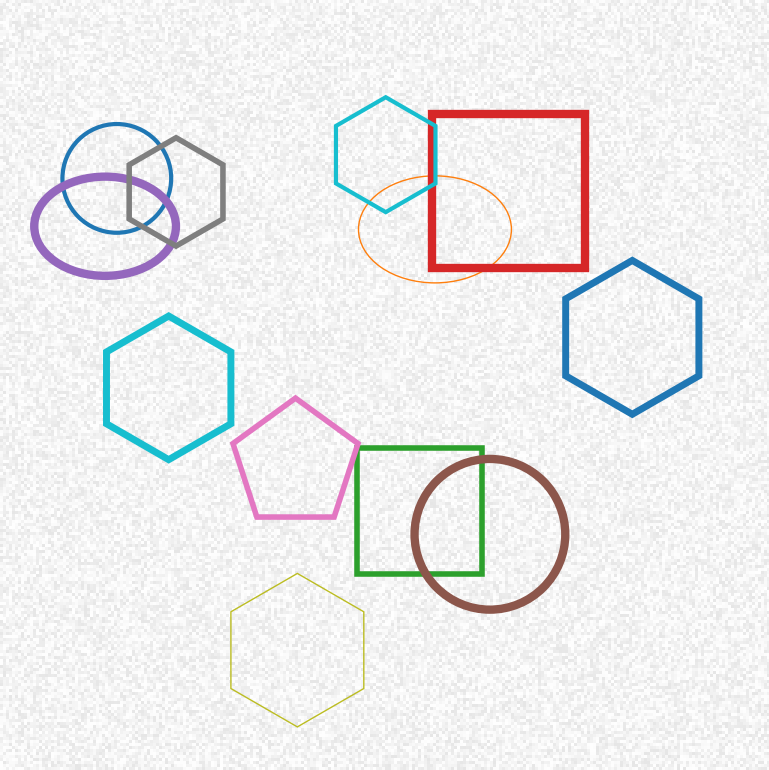[{"shape": "hexagon", "thickness": 2.5, "radius": 0.5, "center": [0.821, 0.562]}, {"shape": "circle", "thickness": 1.5, "radius": 0.35, "center": [0.152, 0.768]}, {"shape": "oval", "thickness": 0.5, "radius": 0.5, "center": [0.565, 0.702]}, {"shape": "square", "thickness": 2, "radius": 0.41, "center": [0.545, 0.336]}, {"shape": "square", "thickness": 3, "radius": 0.5, "center": [0.66, 0.752]}, {"shape": "oval", "thickness": 3, "radius": 0.46, "center": [0.136, 0.706]}, {"shape": "circle", "thickness": 3, "radius": 0.49, "center": [0.636, 0.306]}, {"shape": "pentagon", "thickness": 2, "radius": 0.43, "center": [0.384, 0.398]}, {"shape": "hexagon", "thickness": 2, "radius": 0.35, "center": [0.229, 0.751]}, {"shape": "hexagon", "thickness": 0.5, "radius": 0.5, "center": [0.386, 0.156]}, {"shape": "hexagon", "thickness": 2.5, "radius": 0.47, "center": [0.219, 0.496]}, {"shape": "hexagon", "thickness": 1.5, "radius": 0.37, "center": [0.501, 0.799]}]